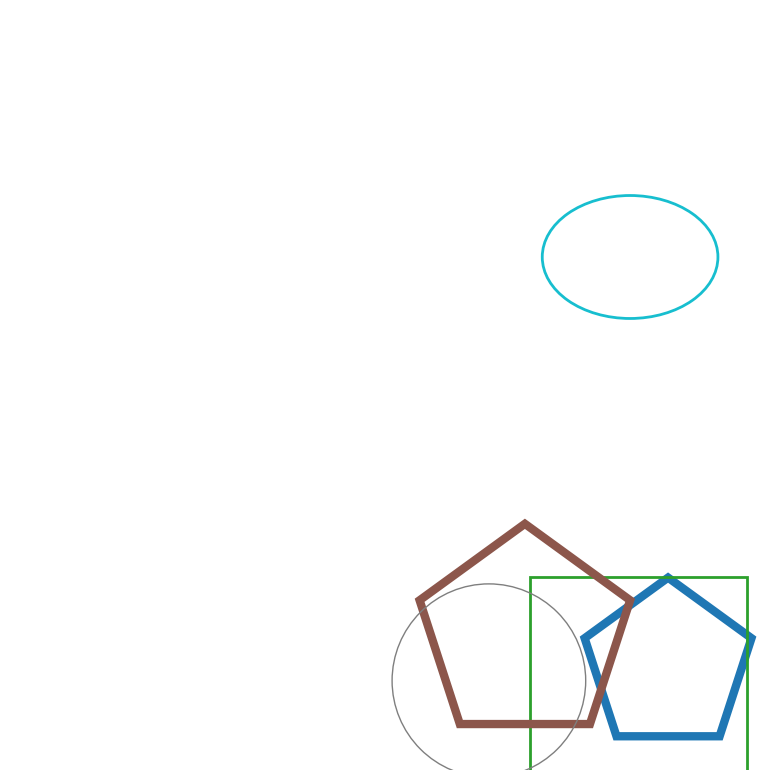[{"shape": "pentagon", "thickness": 3, "radius": 0.57, "center": [0.868, 0.136]}, {"shape": "square", "thickness": 1, "radius": 0.71, "center": [0.829, 0.11]}, {"shape": "pentagon", "thickness": 3, "radius": 0.72, "center": [0.682, 0.176]}, {"shape": "circle", "thickness": 0.5, "radius": 0.63, "center": [0.635, 0.116]}, {"shape": "oval", "thickness": 1, "radius": 0.57, "center": [0.818, 0.666]}]